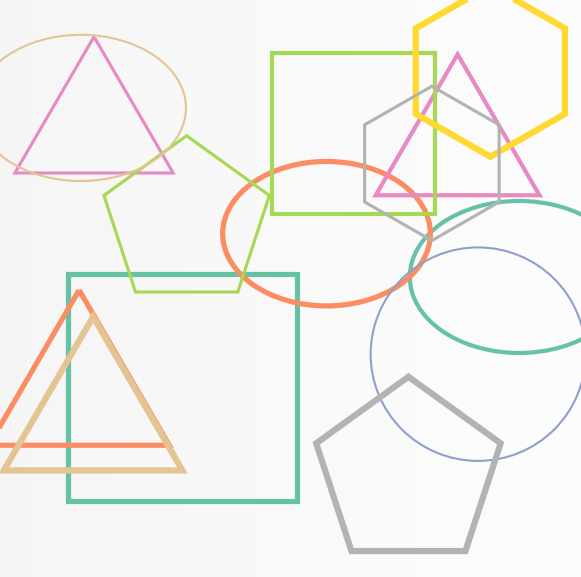[{"shape": "square", "thickness": 2.5, "radius": 0.98, "center": [0.314, 0.328]}, {"shape": "oval", "thickness": 2, "radius": 0.94, "center": [0.893, 0.52]}, {"shape": "triangle", "thickness": 2.5, "radius": 0.9, "center": [0.136, 0.318]}, {"shape": "oval", "thickness": 2.5, "radius": 0.89, "center": [0.562, 0.594]}, {"shape": "circle", "thickness": 1, "radius": 0.92, "center": [0.823, 0.386]}, {"shape": "triangle", "thickness": 1.5, "radius": 0.79, "center": [0.162, 0.778]}, {"shape": "triangle", "thickness": 2, "radius": 0.81, "center": [0.787, 0.742]}, {"shape": "square", "thickness": 2, "radius": 0.7, "center": [0.608, 0.768]}, {"shape": "pentagon", "thickness": 1.5, "radius": 0.75, "center": [0.321, 0.614]}, {"shape": "hexagon", "thickness": 3, "radius": 0.74, "center": [0.844, 0.876]}, {"shape": "triangle", "thickness": 3, "radius": 0.89, "center": [0.16, 0.273]}, {"shape": "oval", "thickness": 1, "radius": 0.9, "center": [0.139, 0.812]}, {"shape": "pentagon", "thickness": 3, "radius": 0.83, "center": [0.703, 0.18]}, {"shape": "hexagon", "thickness": 1.5, "radius": 0.67, "center": [0.743, 0.716]}]